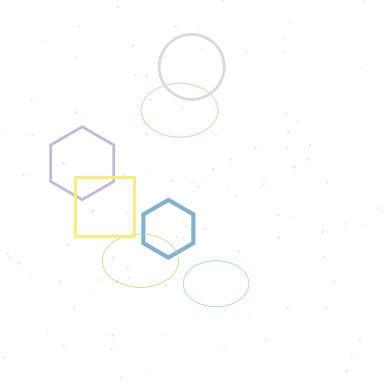[{"shape": "oval", "thickness": 0.5, "radius": 0.43, "center": [0.561, 0.263]}, {"shape": "hexagon", "thickness": 2, "radius": 0.47, "center": [0.214, 0.576]}, {"shape": "hexagon", "thickness": 3, "radius": 0.37, "center": [0.437, 0.406]}, {"shape": "oval", "thickness": 0.5, "radius": 0.49, "center": [0.365, 0.323]}, {"shape": "circle", "thickness": 2, "radius": 0.42, "center": [0.498, 0.826]}, {"shape": "oval", "thickness": 1, "radius": 0.5, "center": [0.467, 0.714]}, {"shape": "square", "thickness": 2, "radius": 0.38, "center": [0.27, 0.464]}]